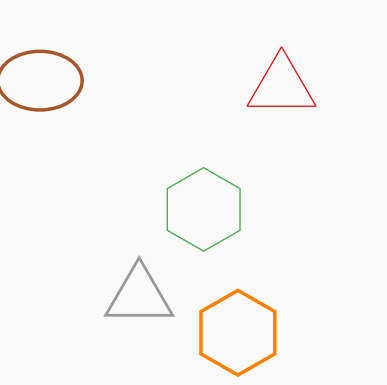[{"shape": "triangle", "thickness": 1, "radius": 0.51, "center": [0.727, 0.775]}, {"shape": "hexagon", "thickness": 1, "radius": 0.54, "center": [0.526, 0.456]}, {"shape": "hexagon", "thickness": 2.5, "radius": 0.55, "center": [0.614, 0.136]}, {"shape": "oval", "thickness": 2.5, "radius": 0.54, "center": [0.103, 0.791]}, {"shape": "triangle", "thickness": 2, "radius": 0.5, "center": [0.359, 0.231]}]